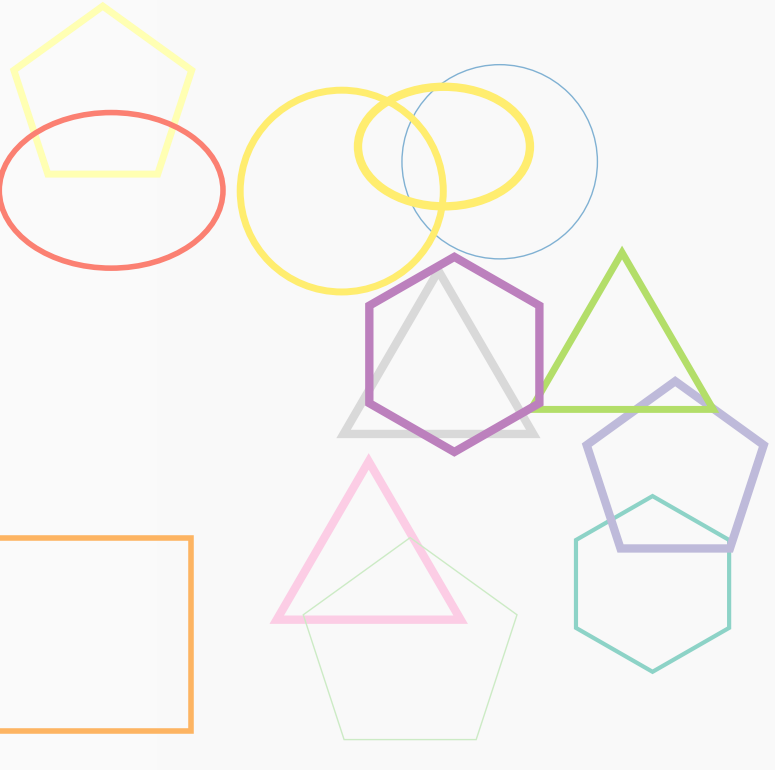[{"shape": "hexagon", "thickness": 1.5, "radius": 0.57, "center": [0.842, 0.242]}, {"shape": "pentagon", "thickness": 2.5, "radius": 0.6, "center": [0.133, 0.871]}, {"shape": "pentagon", "thickness": 3, "radius": 0.6, "center": [0.871, 0.385]}, {"shape": "oval", "thickness": 2, "radius": 0.72, "center": [0.143, 0.753]}, {"shape": "circle", "thickness": 0.5, "radius": 0.63, "center": [0.645, 0.79]}, {"shape": "square", "thickness": 2, "radius": 0.63, "center": [0.121, 0.176]}, {"shape": "triangle", "thickness": 2.5, "radius": 0.68, "center": [0.803, 0.536]}, {"shape": "triangle", "thickness": 3, "radius": 0.69, "center": [0.476, 0.264]}, {"shape": "triangle", "thickness": 3, "radius": 0.71, "center": [0.566, 0.507]}, {"shape": "hexagon", "thickness": 3, "radius": 0.63, "center": [0.586, 0.54]}, {"shape": "pentagon", "thickness": 0.5, "radius": 0.72, "center": [0.529, 0.157]}, {"shape": "circle", "thickness": 2.5, "radius": 0.66, "center": [0.441, 0.752]}, {"shape": "oval", "thickness": 3, "radius": 0.55, "center": [0.573, 0.81]}]